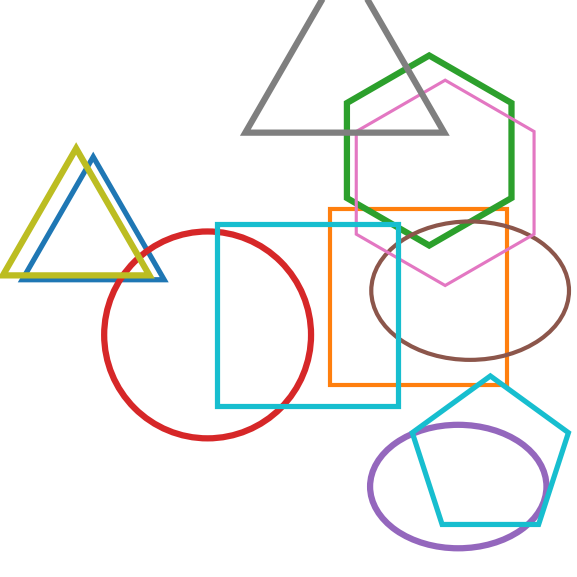[{"shape": "triangle", "thickness": 2.5, "radius": 0.71, "center": [0.161, 0.586]}, {"shape": "square", "thickness": 2, "radius": 0.77, "center": [0.725, 0.485]}, {"shape": "hexagon", "thickness": 3, "radius": 0.82, "center": [0.743, 0.739]}, {"shape": "circle", "thickness": 3, "radius": 0.9, "center": [0.36, 0.419]}, {"shape": "oval", "thickness": 3, "radius": 0.76, "center": [0.794, 0.157]}, {"shape": "oval", "thickness": 2, "radius": 0.86, "center": [0.814, 0.496]}, {"shape": "hexagon", "thickness": 1.5, "radius": 0.89, "center": [0.771, 0.683]}, {"shape": "triangle", "thickness": 3, "radius": 0.99, "center": [0.597, 0.869]}, {"shape": "triangle", "thickness": 3, "radius": 0.73, "center": [0.132, 0.596]}, {"shape": "square", "thickness": 2.5, "radius": 0.79, "center": [0.533, 0.454]}, {"shape": "pentagon", "thickness": 2.5, "radius": 0.71, "center": [0.849, 0.206]}]